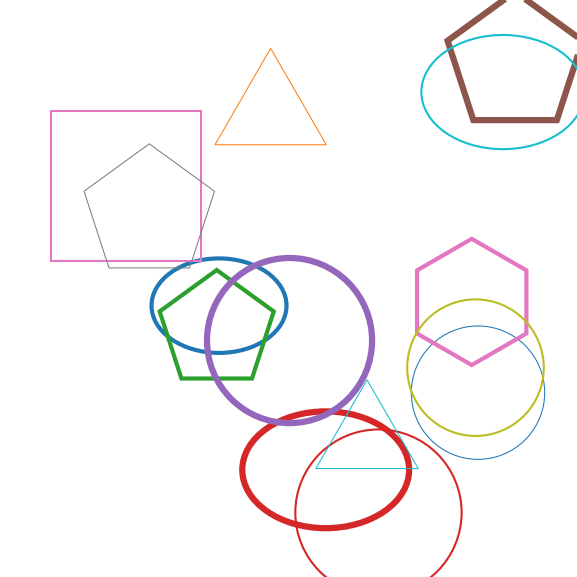[{"shape": "oval", "thickness": 2, "radius": 0.58, "center": [0.379, 0.47]}, {"shape": "circle", "thickness": 0.5, "radius": 0.58, "center": [0.828, 0.319]}, {"shape": "triangle", "thickness": 0.5, "radius": 0.56, "center": [0.469, 0.804]}, {"shape": "pentagon", "thickness": 2, "radius": 0.52, "center": [0.375, 0.428]}, {"shape": "circle", "thickness": 1, "radius": 0.72, "center": [0.655, 0.112]}, {"shape": "oval", "thickness": 3, "radius": 0.72, "center": [0.564, 0.186]}, {"shape": "circle", "thickness": 3, "radius": 0.71, "center": [0.501, 0.409]}, {"shape": "pentagon", "thickness": 3, "radius": 0.61, "center": [0.892, 0.891]}, {"shape": "square", "thickness": 1, "radius": 0.65, "center": [0.218, 0.677]}, {"shape": "hexagon", "thickness": 2, "radius": 0.55, "center": [0.817, 0.476]}, {"shape": "pentagon", "thickness": 0.5, "radius": 0.59, "center": [0.258, 0.631]}, {"shape": "circle", "thickness": 1, "radius": 0.59, "center": [0.823, 0.362]}, {"shape": "oval", "thickness": 1, "radius": 0.71, "center": [0.871, 0.84]}, {"shape": "triangle", "thickness": 0.5, "radius": 0.51, "center": [0.636, 0.239]}]